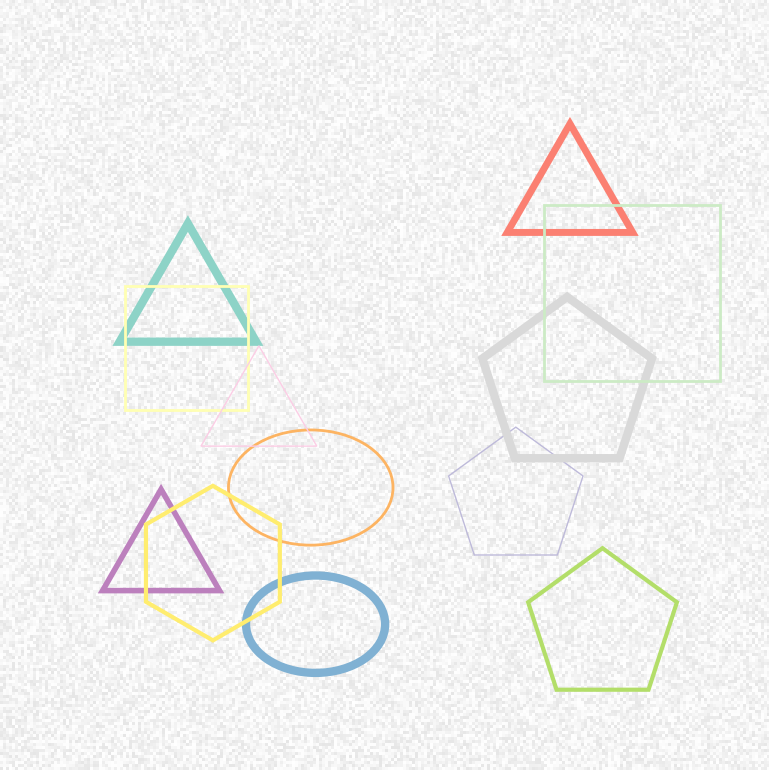[{"shape": "triangle", "thickness": 3, "radius": 0.51, "center": [0.244, 0.607]}, {"shape": "square", "thickness": 1, "radius": 0.4, "center": [0.242, 0.548]}, {"shape": "pentagon", "thickness": 0.5, "radius": 0.46, "center": [0.67, 0.353]}, {"shape": "triangle", "thickness": 2.5, "radius": 0.47, "center": [0.74, 0.745]}, {"shape": "oval", "thickness": 3, "radius": 0.45, "center": [0.41, 0.189]}, {"shape": "oval", "thickness": 1, "radius": 0.53, "center": [0.404, 0.367]}, {"shape": "pentagon", "thickness": 1.5, "radius": 0.51, "center": [0.782, 0.186]}, {"shape": "triangle", "thickness": 0.5, "radius": 0.43, "center": [0.336, 0.464]}, {"shape": "pentagon", "thickness": 3, "radius": 0.58, "center": [0.737, 0.499]}, {"shape": "triangle", "thickness": 2, "radius": 0.44, "center": [0.209, 0.277]}, {"shape": "square", "thickness": 1, "radius": 0.57, "center": [0.82, 0.619]}, {"shape": "hexagon", "thickness": 1.5, "radius": 0.5, "center": [0.276, 0.269]}]